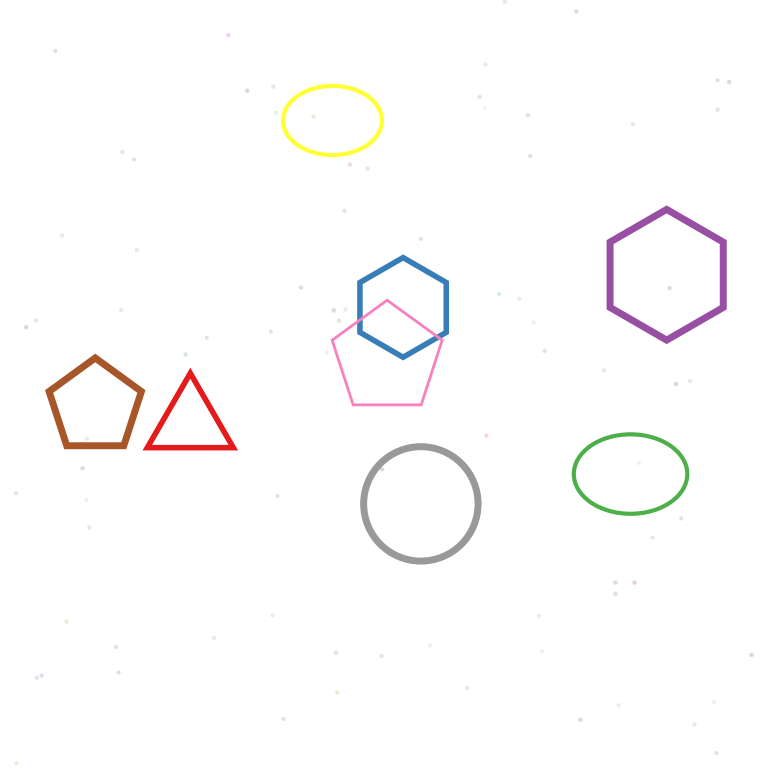[{"shape": "triangle", "thickness": 2, "radius": 0.32, "center": [0.247, 0.451]}, {"shape": "hexagon", "thickness": 2, "radius": 0.32, "center": [0.523, 0.601]}, {"shape": "oval", "thickness": 1.5, "radius": 0.37, "center": [0.819, 0.384]}, {"shape": "hexagon", "thickness": 2.5, "radius": 0.42, "center": [0.866, 0.643]}, {"shape": "oval", "thickness": 1.5, "radius": 0.32, "center": [0.432, 0.844]}, {"shape": "pentagon", "thickness": 2.5, "radius": 0.32, "center": [0.124, 0.472]}, {"shape": "pentagon", "thickness": 1, "radius": 0.38, "center": [0.503, 0.535]}, {"shape": "circle", "thickness": 2.5, "radius": 0.37, "center": [0.547, 0.346]}]